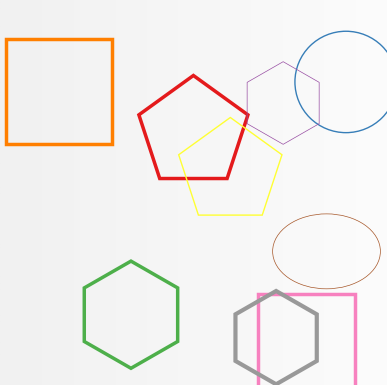[{"shape": "pentagon", "thickness": 2.5, "radius": 0.74, "center": [0.499, 0.656]}, {"shape": "circle", "thickness": 1, "radius": 0.66, "center": [0.893, 0.787]}, {"shape": "hexagon", "thickness": 2.5, "radius": 0.7, "center": [0.338, 0.183]}, {"shape": "hexagon", "thickness": 0.5, "radius": 0.54, "center": [0.731, 0.732]}, {"shape": "square", "thickness": 2.5, "radius": 0.68, "center": [0.153, 0.762]}, {"shape": "pentagon", "thickness": 1, "radius": 0.7, "center": [0.594, 0.555]}, {"shape": "oval", "thickness": 0.5, "radius": 0.7, "center": [0.843, 0.347]}, {"shape": "square", "thickness": 2.5, "radius": 0.63, "center": [0.79, 0.111]}, {"shape": "hexagon", "thickness": 3, "radius": 0.61, "center": [0.713, 0.123]}]